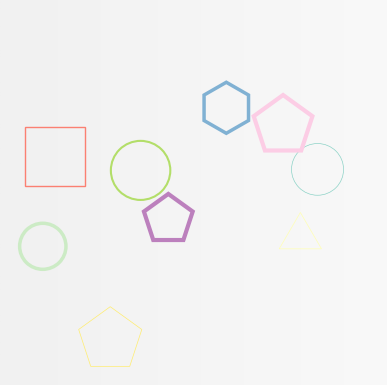[{"shape": "circle", "thickness": 0.5, "radius": 0.34, "center": [0.819, 0.56]}, {"shape": "triangle", "thickness": 0.5, "radius": 0.32, "center": [0.775, 0.385]}, {"shape": "square", "thickness": 1, "radius": 0.39, "center": [0.141, 0.593]}, {"shape": "hexagon", "thickness": 2.5, "radius": 0.33, "center": [0.584, 0.72]}, {"shape": "circle", "thickness": 1.5, "radius": 0.38, "center": [0.363, 0.557]}, {"shape": "pentagon", "thickness": 3, "radius": 0.4, "center": [0.731, 0.674]}, {"shape": "pentagon", "thickness": 3, "radius": 0.33, "center": [0.434, 0.43]}, {"shape": "circle", "thickness": 2.5, "radius": 0.3, "center": [0.11, 0.36]}, {"shape": "pentagon", "thickness": 0.5, "radius": 0.43, "center": [0.284, 0.118]}]